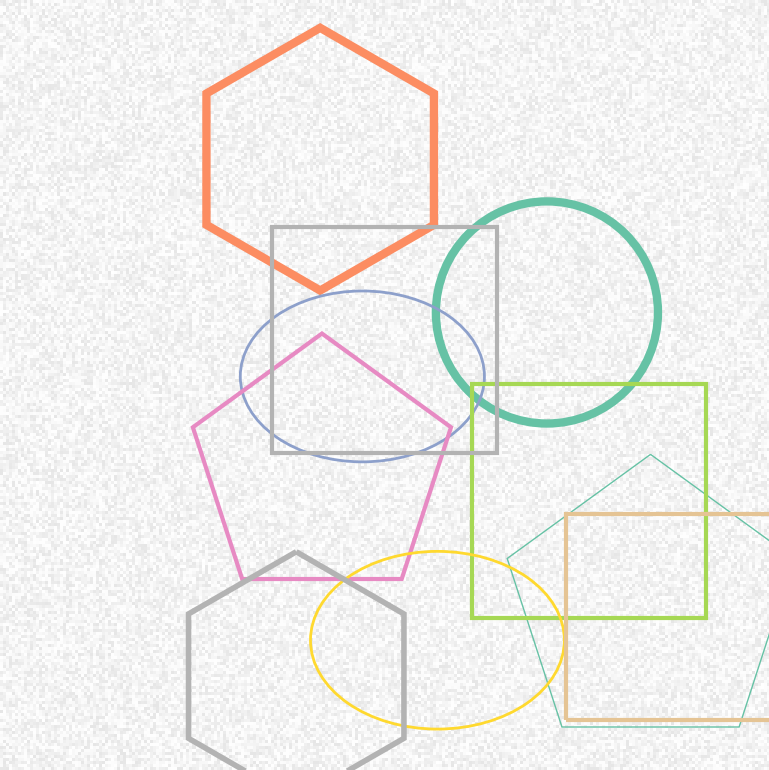[{"shape": "pentagon", "thickness": 0.5, "radius": 0.98, "center": [0.845, 0.214]}, {"shape": "circle", "thickness": 3, "radius": 0.72, "center": [0.71, 0.594]}, {"shape": "hexagon", "thickness": 3, "radius": 0.85, "center": [0.416, 0.793]}, {"shape": "oval", "thickness": 1, "radius": 0.79, "center": [0.471, 0.511]}, {"shape": "pentagon", "thickness": 1.5, "radius": 0.88, "center": [0.418, 0.391]}, {"shape": "square", "thickness": 1.5, "radius": 0.76, "center": [0.764, 0.349]}, {"shape": "oval", "thickness": 1, "radius": 0.82, "center": [0.568, 0.169]}, {"shape": "square", "thickness": 1.5, "radius": 0.67, "center": [0.869, 0.199]}, {"shape": "hexagon", "thickness": 2, "radius": 0.81, "center": [0.385, 0.122]}, {"shape": "square", "thickness": 1.5, "radius": 0.73, "center": [0.499, 0.558]}]